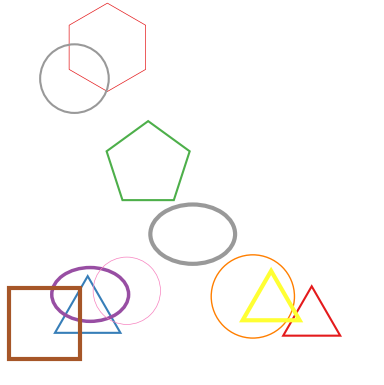[{"shape": "hexagon", "thickness": 0.5, "radius": 0.57, "center": [0.279, 0.877]}, {"shape": "triangle", "thickness": 1.5, "radius": 0.43, "center": [0.81, 0.171]}, {"shape": "triangle", "thickness": 1.5, "radius": 0.49, "center": [0.228, 0.185]}, {"shape": "pentagon", "thickness": 1.5, "radius": 0.57, "center": [0.385, 0.572]}, {"shape": "oval", "thickness": 2.5, "radius": 0.5, "center": [0.234, 0.235]}, {"shape": "circle", "thickness": 1, "radius": 0.54, "center": [0.657, 0.23]}, {"shape": "triangle", "thickness": 3, "radius": 0.43, "center": [0.704, 0.211]}, {"shape": "square", "thickness": 3, "radius": 0.46, "center": [0.115, 0.16]}, {"shape": "circle", "thickness": 0.5, "radius": 0.44, "center": [0.329, 0.245]}, {"shape": "oval", "thickness": 3, "radius": 0.55, "center": [0.501, 0.392]}, {"shape": "circle", "thickness": 1.5, "radius": 0.45, "center": [0.193, 0.796]}]